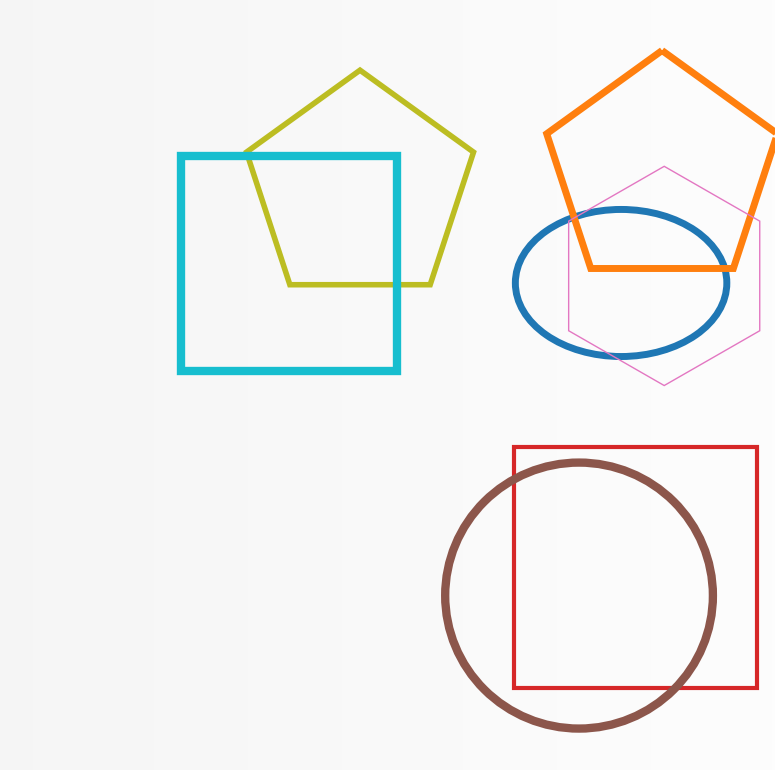[{"shape": "oval", "thickness": 2.5, "radius": 0.68, "center": [0.801, 0.632]}, {"shape": "pentagon", "thickness": 2.5, "radius": 0.78, "center": [0.854, 0.778]}, {"shape": "square", "thickness": 1.5, "radius": 0.78, "center": [0.82, 0.263]}, {"shape": "circle", "thickness": 3, "radius": 0.86, "center": [0.747, 0.227]}, {"shape": "hexagon", "thickness": 0.5, "radius": 0.71, "center": [0.857, 0.642]}, {"shape": "pentagon", "thickness": 2, "radius": 0.77, "center": [0.465, 0.755]}, {"shape": "square", "thickness": 3, "radius": 0.7, "center": [0.373, 0.658]}]